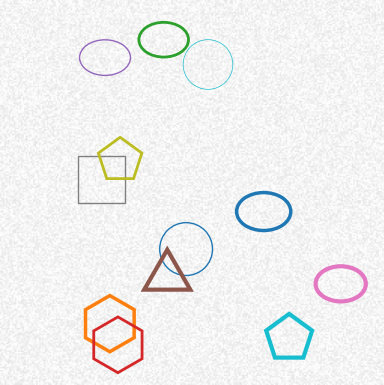[{"shape": "circle", "thickness": 1, "radius": 0.34, "center": [0.483, 0.353]}, {"shape": "oval", "thickness": 2.5, "radius": 0.35, "center": [0.685, 0.451]}, {"shape": "hexagon", "thickness": 2.5, "radius": 0.36, "center": [0.285, 0.159]}, {"shape": "oval", "thickness": 2, "radius": 0.32, "center": [0.425, 0.897]}, {"shape": "hexagon", "thickness": 2, "radius": 0.36, "center": [0.306, 0.104]}, {"shape": "oval", "thickness": 1, "radius": 0.33, "center": [0.273, 0.85]}, {"shape": "triangle", "thickness": 3, "radius": 0.35, "center": [0.434, 0.282]}, {"shape": "oval", "thickness": 3, "radius": 0.33, "center": [0.885, 0.263]}, {"shape": "square", "thickness": 1, "radius": 0.31, "center": [0.263, 0.535]}, {"shape": "pentagon", "thickness": 2, "radius": 0.3, "center": [0.312, 0.584]}, {"shape": "pentagon", "thickness": 3, "radius": 0.31, "center": [0.751, 0.122]}, {"shape": "circle", "thickness": 0.5, "radius": 0.32, "center": [0.54, 0.832]}]